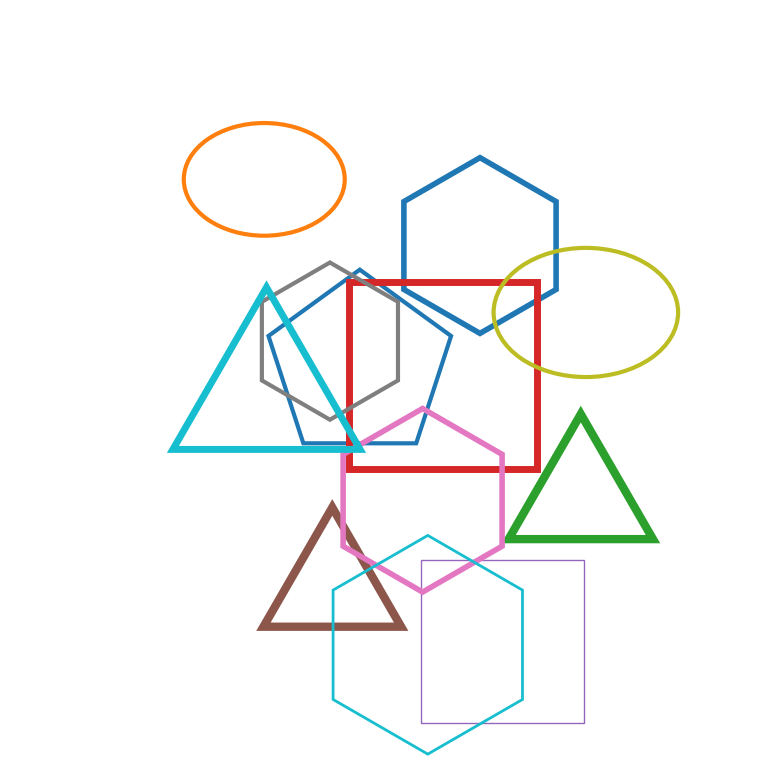[{"shape": "hexagon", "thickness": 2, "radius": 0.57, "center": [0.623, 0.681]}, {"shape": "pentagon", "thickness": 1.5, "radius": 0.62, "center": [0.467, 0.525]}, {"shape": "oval", "thickness": 1.5, "radius": 0.52, "center": [0.343, 0.767]}, {"shape": "triangle", "thickness": 3, "radius": 0.54, "center": [0.754, 0.354]}, {"shape": "square", "thickness": 2.5, "radius": 0.61, "center": [0.575, 0.512]}, {"shape": "square", "thickness": 0.5, "radius": 0.53, "center": [0.653, 0.167]}, {"shape": "triangle", "thickness": 3, "radius": 0.52, "center": [0.432, 0.238]}, {"shape": "hexagon", "thickness": 2, "radius": 0.6, "center": [0.549, 0.35]}, {"shape": "hexagon", "thickness": 1.5, "radius": 0.51, "center": [0.428, 0.557]}, {"shape": "oval", "thickness": 1.5, "radius": 0.6, "center": [0.761, 0.594]}, {"shape": "triangle", "thickness": 2.5, "radius": 0.7, "center": [0.346, 0.487]}, {"shape": "hexagon", "thickness": 1, "radius": 0.71, "center": [0.556, 0.163]}]